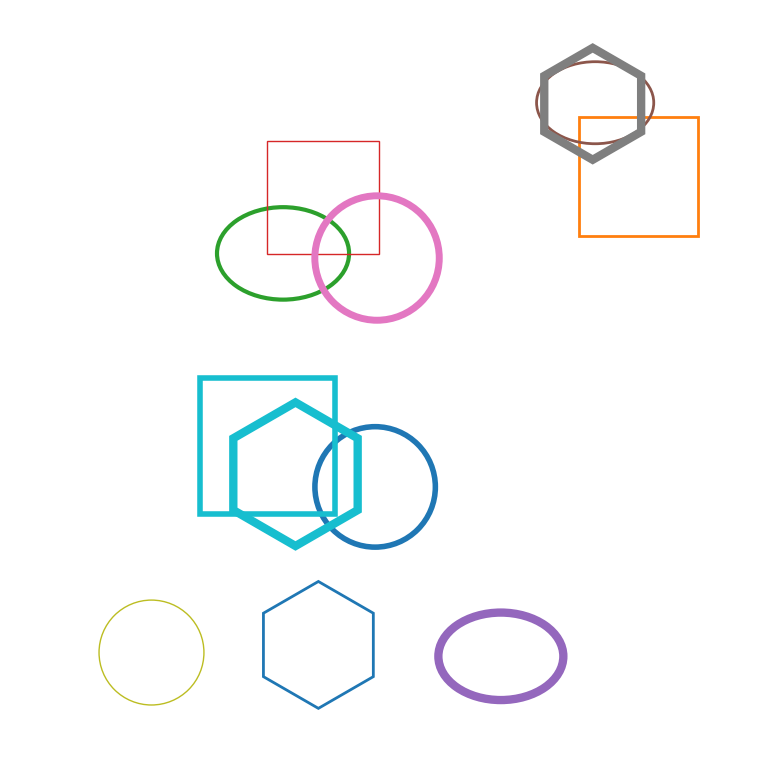[{"shape": "hexagon", "thickness": 1, "radius": 0.41, "center": [0.413, 0.162]}, {"shape": "circle", "thickness": 2, "radius": 0.39, "center": [0.487, 0.368]}, {"shape": "square", "thickness": 1, "radius": 0.39, "center": [0.829, 0.771]}, {"shape": "oval", "thickness": 1.5, "radius": 0.43, "center": [0.368, 0.671]}, {"shape": "square", "thickness": 0.5, "radius": 0.37, "center": [0.419, 0.743]}, {"shape": "oval", "thickness": 3, "radius": 0.41, "center": [0.65, 0.148]}, {"shape": "oval", "thickness": 1, "radius": 0.38, "center": [0.773, 0.867]}, {"shape": "circle", "thickness": 2.5, "radius": 0.4, "center": [0.49, 0.665]}, {"shape": "hexagon", "thickness": 3, "radius": 0.36, "center": [0.77, 0.865]}, {"shape": "circle", "thickness": 0.5, "radius": 0.34, "center": [0.197, 0.153]}, {"shape": "square", "thickness": 2, "radius": 0.44, "center": [0.348, 0.421]}, {"shape": "hexagon", "thickness": 3, "radius": 0.47, "center": [0.384, 0.384]}]